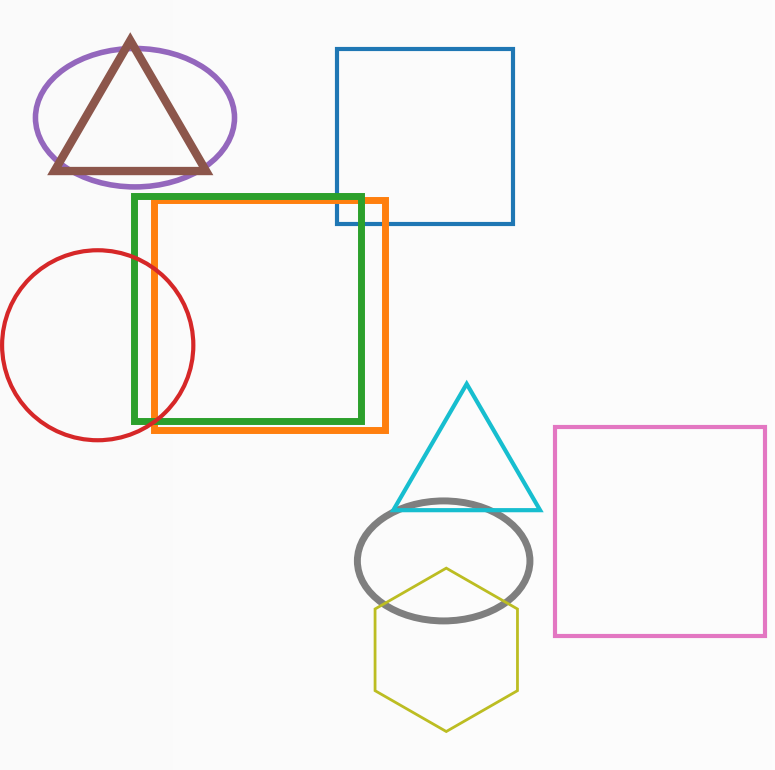[{"shape": "square", "thickness": 1.5, "radius": 0.57, "center": [0.549, 0.823]}, {"shape": "square", "thickness": 2.5, "radius": 0.75, "center": [0.348, 0.592]}, {"shape": "square", "thickness": 2.5, "radius": 0.73, "center": [0.32, 0.599]}, {"shape": "circle", "thickness": 1.5, "radius": 0.62, "center": [0.126, 0.552]}, {"shape": "oval", "thickness": 2, "radius": 0.64, "center": [0.174, 0.847]}, {"shape": "triangle", "thickness": 3, "radius": 0.57, "center": [0.168, 0.834]}, {"shape": "square", "thickness": 1.5, "radius": 0.68, "center": [0.852, 0.309]}, {"shape": "oval", "thickness": 2.5, "radius": 0.56, "center": [0.572, 0.272]}, {"shape": "hexagon", "thickness": 1, "radius": 0.53, "center": [0.576, 0.156]}, {"shape": "triangle", "thickness": 1.5, "radius": 0.55, "center": [0.602, 0.392]}]